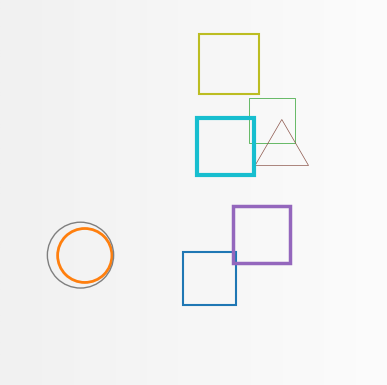[{"shape": "square", "thickness": 1.5, "radius": 0.34, "center": [0.541, 0.277]}, {"shape": "circle", "thickness": 2, "radius": 0.35, "center": [0.219, 0.336]}, {"shape": "square", "thickness": 0.5, "radius": 0.29, "center": [0.703, 0.686]}, {"shape": "square", "thickness": 2.5, "radius": 0.37, "center": [0.674, 0.391]}, {"shape": "triangle", "thickness": 0.5, "radius": 0.4, "center": [0.727, 0.61]}, {"shape": "circle", "thickness": 1, "radius": 0.43, "center": [0.208, 0.337]}, {"shape": "square", "thickness": 1.5, "radius": 0.39, "center": [0.591, 0.833]}, {"shape": "square", "thickness": 3, "radius": 0.37, "center": [0.583, 0.62]}]